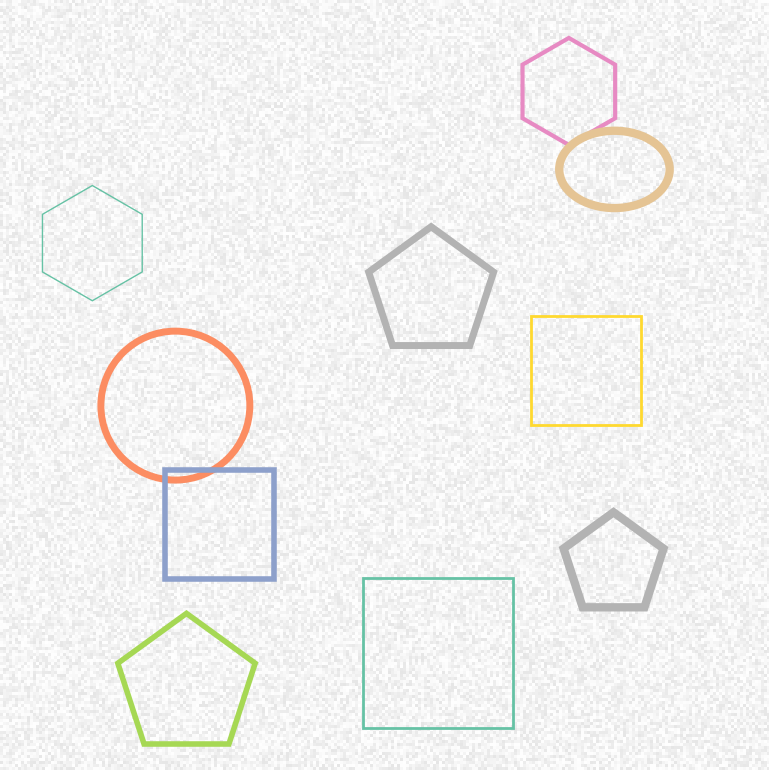[{"shape": "square", "thickness": 1, "radius": 0.49, "center": [0.569, 0.152]}, {"shape": "hexagon", "thickness": 0.5, "radius": 0.37, "center": [0.12, 0.684]}, {"shape": "circle", "thickness": 2.5, "radius": 0.48, "center": [0.228, 0.473]}, {"shape": "square", "thickness": 2, "radius": 0.35, "center": [0.285, 0.318]}, {"shape": "hexagon", "thickness": 1.5, "radius": 0.35, "center": [0.739, 0.881]}, {"shape": "pentagon", "thickness": 2, "radius": 0.47, "center": [0.242, 0.11]}, {"shape": "square", "thickness": 1, "radius": 0.36, "center": [0.761, 0.519]}, {"shape": "oval", "thickness": 3, "radius": 0.36, "center": [0.798, 0.78]}, {"shape": "pentagon", "thickness": 2.5, "radius": 0.43, "center": [0.56, 0.62]}, {"shape": "pentagon", "thickness": 3, "radius": 0.34, "center": [0.797, 0.266]}]